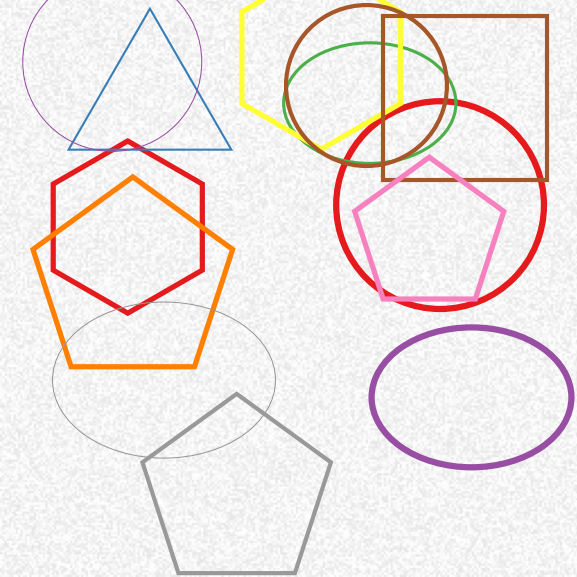[{"shape": "circle", "thickness": 3, "radius": 0.9, "center": [0.762, 0.644]}, {"shape": "hexagon", "thickness": 2.5, "radius": 0.75, "center": [0.221, 0.606]}, {"shape": "triangle", "thickness": 1, "radius": 0.81, "center": [0.26, 0.821]}, {"shape": "oval", "thickness": 1.5, "radius": 0.75, "center": [0.64, 0.821]}, {"shape": "oval", "thickness": 3, "radius": 0.87, "center": [0.816, 0.311]}, {"shape": "circle", "thickness": 0.5, "radius": 0.77, "center": [0.194, 0.892]}, {"shape": "pentagon", "thickness": 2.5, "radius": 0.91, "center": [0.23, 0.511]}, {"shape": "hexagon", "thickness": 2.5, "radius": 0.79, "center": [0.556, 0.899]}, {"shape": "square", "thickness": 2, "radius": 0.71, "center": [0.805, 0.83]}, {"shape": "circle", "thickness": 2, "radius": 0.7, "center": [0.635, 0.851]}, {"shape": "pentagon", "thickness": 2.5, "radius": 0.68, "center": [0.743, 0.591]}, {"shape": "pentagon", "thickness": 2, "radius": 0.86, "center": [0.41, 0.146]}, {"shape": "oval", "thickness": 0.5, "radius": 0.97, "center": [0.284, 0.341]}]